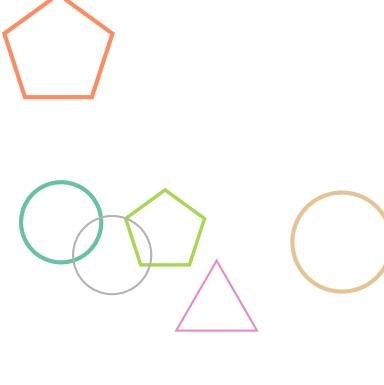[{"shape": "circle", "thickness": 3, "radius": 0.52, "center": [0.159, 0.423]}, {"shape": "pentagon", "thickness": 3, "radius": 0.74, "center": [0.152, 0.867]}, {"shape": "triangle", "thickness": 1.5, "radius": 0.61, "center": [0.563, 0.202]}, {"shape": "pentagon", "thickness": 2.5, "radius": 0.54, "center": [0.429, 0.399]}, {"shape": "circle", "thickness": 3, "radius": 0.64, "center": [0.888, 0.371]}, {"shape": "circle", "thickness": 1.5, "radius": 0.51, "center": [0.291, 0.337]}]